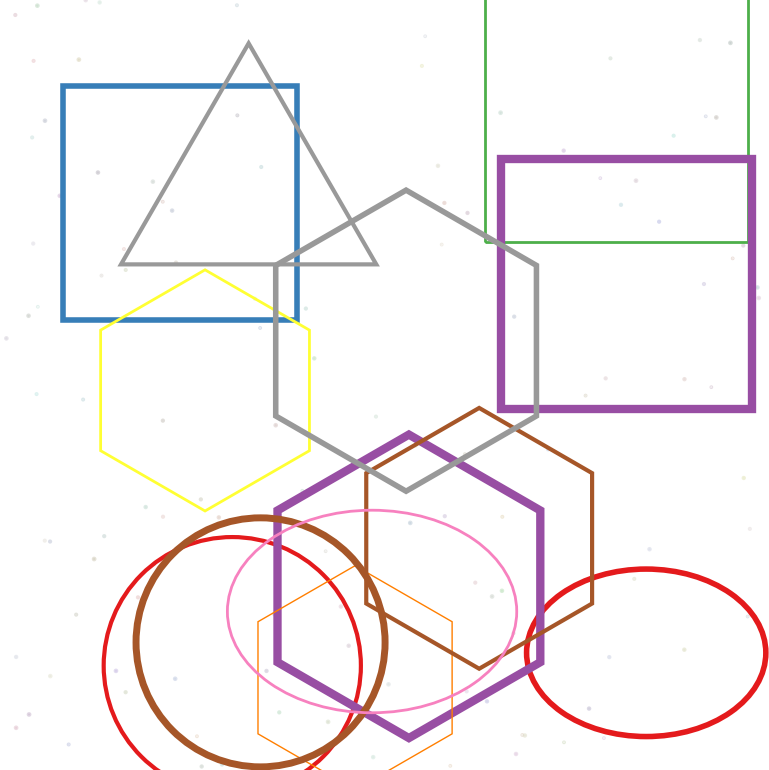[{"shape": "oval", "thickness": 2, "radius": 0.78, "center": [0.839, 0.152]}, {"shape": "circle", "thickness": 1.5, "radius": 0.84, "center": [0.302, 0.136]}, {"shape": "square", "thickness": 2, "radius": 0.76, "center": [0.234, 0.736]}, {"shape": "square", "thickness": 1, "radius": 0.85, "center": [0.801, 0.857]}, {"shape": "hexagon", "thickness": 3, "radius": 0.99, "center": [0.531, 0.239]}, {"shape": "square", "thickness": 3, "radius": 0.81, "center": [0.814, 0.632]}, {"shape": "hexagon", "thickness": 0.5, "radius": 0.73, "center": [0.461, 0.12]}, {"shape": "hexagon", "thickness": 1, "radius": 0.78, "center": [0.266, 0.493]}, {"shape": "circle", "thickness": 2.5, "radius": 0.81, "center": [0.338, 0.166]}, {"shape": "hexagon", "thickness": 1.5, "radius": 0.85, "center": [0.622, 0.301]}, {"shape": "oval", "thickness": 1, "radius": 0.94, "center": [0.483, 0.206]}, {"shape": "hexagon", "thickness": 2, "radius": 0.98, "center": [0.527, 0.558]}, {"shape": "triangle", "thickness": 1.5, "radius": 0.96, "center": [0.323, 0.752]}]